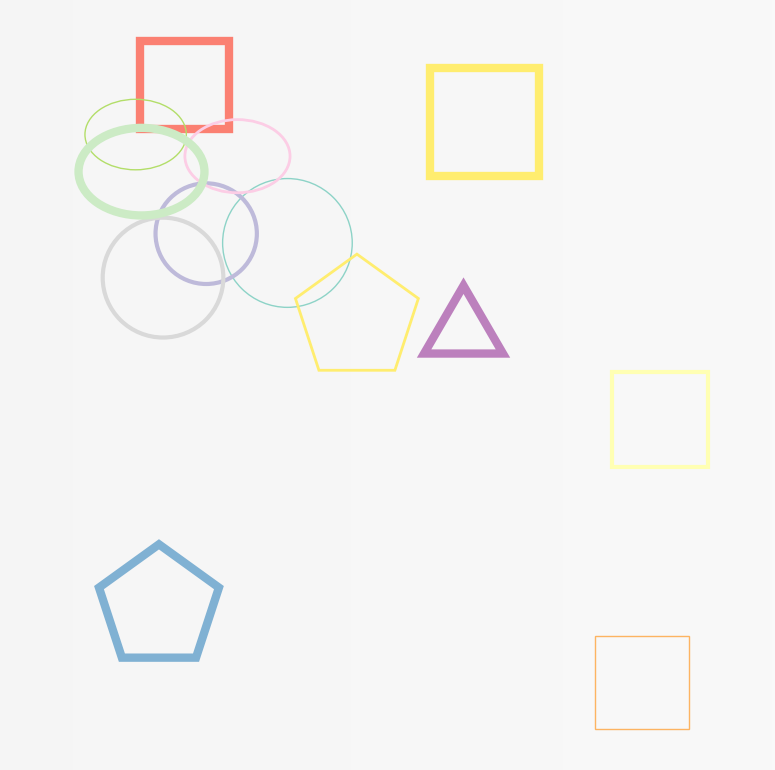[{"shape": "circle", "thickness": 0.5, "radius": 0.42, "center": [0.371, 0.684]}, {"shape": "square", "thickness": 1.5, "radius": 0.31, "center": [0.852, 0.455]}, {"shape": "circle", "thickness": 1.5, "radius": 0.33, "center": [0.266, 0.697]}, {"shape": "square", "thickness": 3, "radius": 0.29, "center": [0.238, 0.89]}, {"shape": "pentagon", "thickness": 3, "radius": 0.41, "center": [0.205, 0.212]}, {"shape": "square", "thickness": 0.5, "radius": 0.3, "center": [0.828, 0.114]}, {"shape": "oval", "thickness": 0.5, "radius": 0.33, "center": [0.175, 0.825]}, {"shape": "oval", "thickness": 1, "radius": 0.34, "center": [0.306, 0.797]}, {"shape": "circle", "thickness": 1.5, "radius": 0.39, "center": [0.21, 0.639]}, {"shape": "triangle", "thickness": 3, "radius": 0.29, "center": [0.598, 0.57]}, {"shape": "oval", "thickness": 3, "radius": 0.41, "center": [0.183, 0.777]}, {"shape": "pentagon", "thickness": 1, "radius": 0.42, "center": [0.461, 0.587]}, {"shape": "square", "thickness": 3, "radius": 0.35, "center": [0.625, 0.842]}]